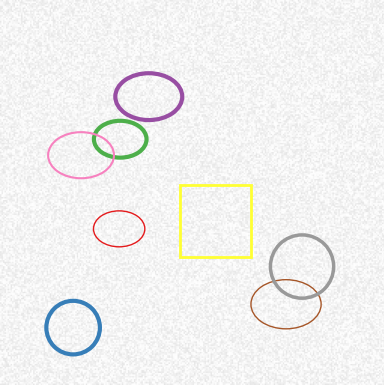[{"shape": "oval", "thickness": 1, "radius": 0.33, "center": [0.309, 0.406]}, {"shape": "circle", "thickness": 3, "radius": 0.35, "center": [0.19, 0.149]}, {"shape": "oval", "thickness": 3, "radius": 0.34, "center": [0.312, 0.638]}, {"shape": "oval", "thickness": 3, "radius": 0.43, "center": [0.386, 0.749]}, {"shape": "square", "thickness": 2, "radius": 0.46, "center": [0.56, 0.426]}, {"shape": "oval", "thickness": 1, "radius": 0.46, "center": [0.743, 0.21]}, {"shape": "oval", "thickness": 1.5, "radius": 0.43, "center": [0.211, 0.597]}, {"shape": "circle", "thickness": 2.5, "radius": 0.41, "center": [0.785, 0.308]}]